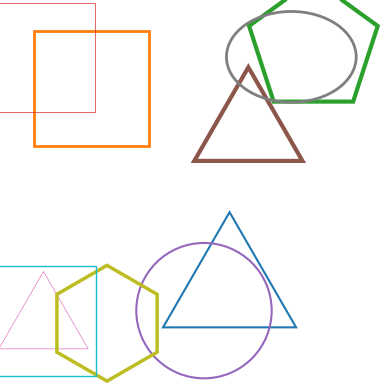[{"shape": "triangle", "thickness": 1.5, "radius": 1.0, "center": [0.596, 0.249]}, {"shape": "square", "thickness": 2, "radius": 0.75, "center": [0.237, 0.769]}, {"shape": "pentagon", "thickness": 3, "radius": 0.88, "center": [0.814, 0.878]}, {"shape": "square", "thickness": 0.5, "radius": 0.71, "center": [0.104, 0.851]}, {"shape": "circle", "thickness": 1.5, "radius": 0.88, "center": [0.53, 0.193]}, {"shape": "triangle", "thickness": 3, "radius": 0.81, "center": [0.645, 0.663]}, {"shape": "triangle", "thickness": 0.5, "radius": 0.67, "center": [0.113, 0.161]}, {"shape": "oval", "thickness": 2, "radius": 0.84, "center": [0.757, 0.852]}, {"shape": "hexagon", "thickness": 2.5, "radius": 0.75, "center": [0.278, 0.16]}, {"shape": "square", "thickness": 1, "radius": 0.71, "center": [0.106, 0.166]}]